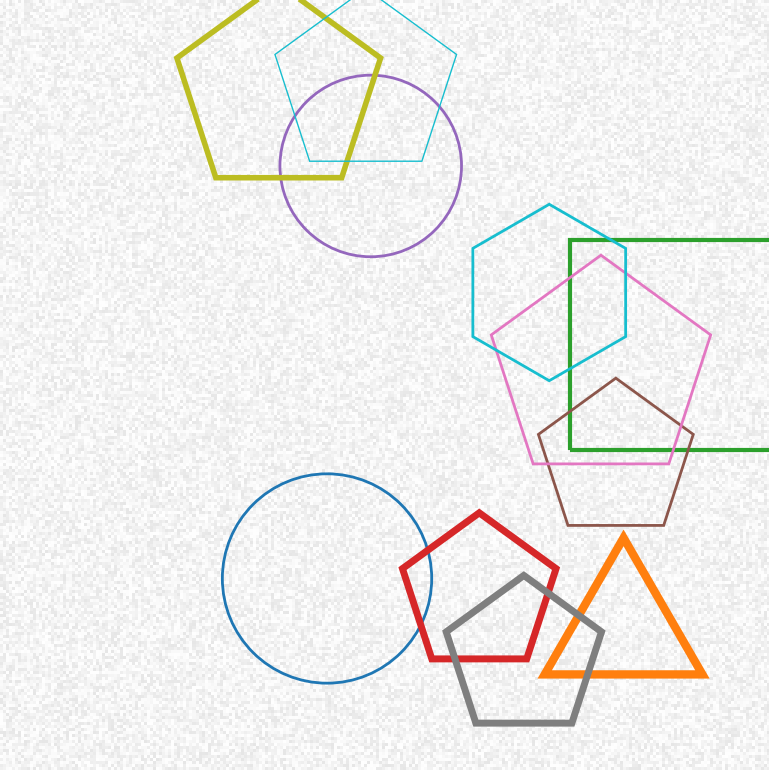[{"shape": "circle", "thickness": 1, "radius": 0.68, "center": [0.425, 0.249]}, {"shape": "triangle", "thickness": 3, "radius": 0.59, "center": [0.81, 0.183]}, {"shape": "square", "thickness": 1.5, "radius": 0.68, "center": [0.877, 0.552]}, {"shape": "pentagon", "thickness": 2.5, "radius": 0.52, "center": [0.622, 0.229]}, {"shape": "circle", "thickness": 1, "radius": 0.59, "center": [0.481, 0.784]}, {"shape": "pentagon", "thickness": 1, "radius": 0.53, "center": [0.8, 0.403]}, {"shape": "pentagon", "thickness": 1, "radius": 0.75, "center": [0.78, 0.519]}, {"shape": "pentagon", "thickness": 2.5, "radius": 0.53, "center": [0.68, 0.147]}, {"shape": "pentagon", "thickness": 2, "radius": 0.7, "center": [0.362, 0.882]}, {"shape": "hexagon", "thickness": 1, "radius": 0.57, "center": [0.713, 0.62]}, {"shape": "pentagon", "thickness": 0.5, "radius": 0.62, "center": [0.475, 0.891]}]